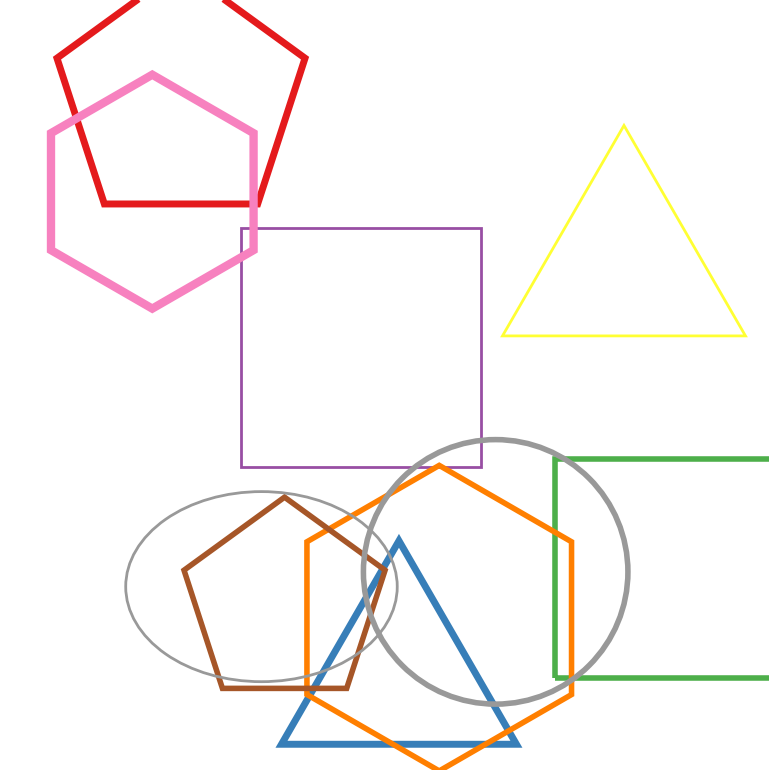[{"shape": "pentagon", "thickness": 2.5, "radius": 0.85, "center": [0.235, 0.872]}, {"shape": "triangle", "thickness": 2.5, "radius": 0.88, "center": [0.518, 0.121]}, {"shape": "square", "thickness": 2, "radius": 0.71, "center": [0.863, 0.262]}, {"shape": "square", "thickness": 1, "radius": 0.78, "center": [0.469, 0.549]}, {"shape": "hexagon", "thickness": 2, "radius": 0.99, "center": [0.57, 0.197]}, {"shape": "triangle", "thickness": 1, "radius": 0.91, "center": [0.81, 0.655]}, {"shape": "pentagon", "thickness": 2, "radius": 0.69, "center": [0.37, 0.217]}, {"shape": "hexagon", "thickness": 3, "radius": 0.76, "center": [0.198, 0.751]}, {"shape": "circle", "thickness": 2, "radius": 0.86, "center": [0.644, 0.257]}, {"shape": "oval", "thickness": 1, "radius": 0.88, "center": [0.34, 0.238]}]